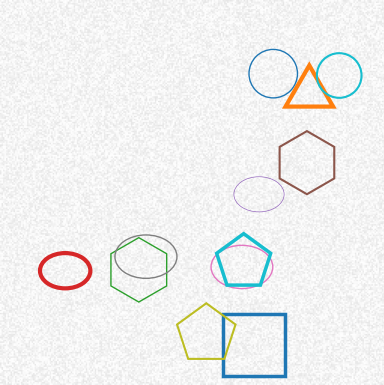[{"shape": "square", "thickness": 2.5, "radius": 0.4, "center": [0.659, 0.104]}, {"shape": "circle", "thickness": 1, "radius": 0.31, "center": [0.71, 0.809]}, {"shape": "triangle", "thickness": 3, "radius": 0.36, "center": [0.803, 0.759]}, {"shape": "hexagon", "thickness": 1, "radius": 0.42, "center": [0.361, 0.299]}, {"shape": "oval", "thickness": 3, "radius": 0.33, "center": [0.169, 0.297]}, {"shape": "oval", "thickness": 0.5, "radius": 0.33, "center": [0.673, 0.495]}, {"shape": "hexagon", "thickness": 1.5, "radius": 0.41, "center": [0.797, 0.577]}, {"shape": "oval", "thickness": 1, "radius": 0.4, "center": [0.628, 0.307]}, {"shape": "oval", "thickness": 1, "radius": 0.4, "center": [0.379, 0.333]}, {"shape": "pentagon", "thickness": 1.5, "radius": 0.4, "center": [0.536, 0.132]}, {"shape": "pentagon", "thickness": 2.5, "radius": 0.37, "center": [0.633, 0.319]}, {"shape": "circle", "thickness": 1.5, "radius": 0.29, "center": [0.881, 0.804]}]